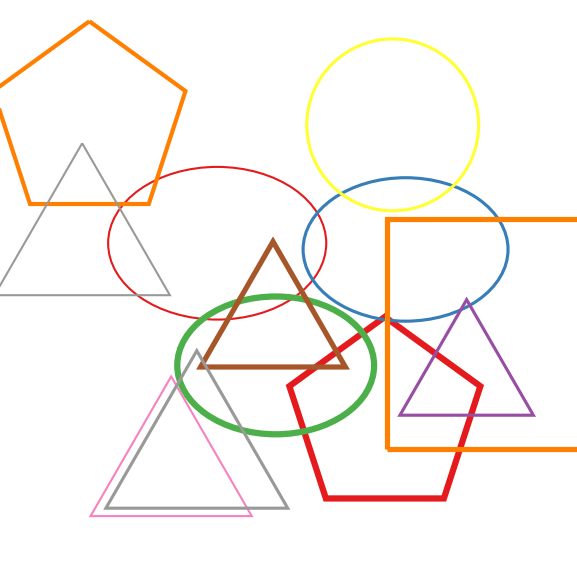[{"shape": "pentagon", "thickness": 3, "radius": 0.87, "center": [0.666, 0.277]}, {"shape": "oval", "thickness": 1, "radius": 0.94, "center": [0.376, 0.578]}, {"shape": "oval", "thickness": 1.5, "radius": 0.89, "center": [0.702, 0.567]}, {"shape": "oval", "thickness": 3, "radius": 0.85, "center": [0.477, 0.366]}, {"shape": "triangle", "thickness": 1.5, "radius": 0.67, "center": [0.808, 0.347]}, {"shape": "pentagon", "thickness": 2, "radius": 0.87, "center": [0.155, 0.787]}, {"shape": "square", "thickness": 2.5, "radius": 1.0, "center": [0.87, 0.421]}, {"shape": "circle", "thickness": 1.5, "radius": 0.74, "center": [0.68, 0.783]}, {"shape": "triangle", "thickness": 2.5, "radius": 0.72, "center": [0.473, 0.436]}, {"shape": "triangle", "thickness": 1, "radius": 0.81, "center": [0.296, 0.186]}, {"shape": "triangle", "thickness": 1, "radius": 0.88, "center": [0.142, 0.576]}, {"shape": "triangle", "thickness": 1.5, "radius": 0.91, "center": [0.341, 0.21]}]